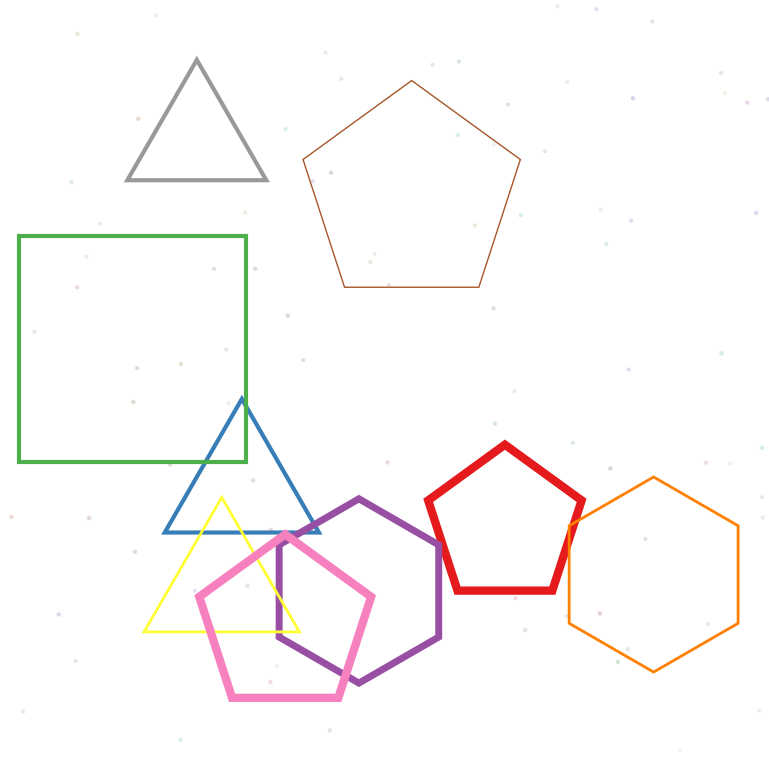[{"shape": "pentagon", "thickness": 3, "radius": 0.52, "center": [0.656, 0.318]}, {"shape": "triangle", "thickness": 1.5, "radius": 0.58, "center": [0.314, 0.366]}, {"shape": "square", "thickness": 1.5, "radius": 0.73, "center": [0.172, 0.546]}, {"shape": "hexagon", "thickness": 2.5, "radius": 0.6, "center": [0.466, 0.233]}, {"shape": "hexagon", "thickness": 1, "radius": 0.63, "center": [0.849, 0.254]}, {"shape": "triangle", "thickness": 1, "radius": 0.58, "center": [0.288, 0.238]}, {"shape": "pentagon", "thickness": 0.5, "radius": 0.74, "center": [0.535, 0.747]}, {"shape": "pentagon", "thickness": 3, "radius": 0.59, "center": [0.37, 0.189]}, {"shape": "triangle", "thickness": 1.5, "radius": 0.52, "center": [0.256, 0.818]}]